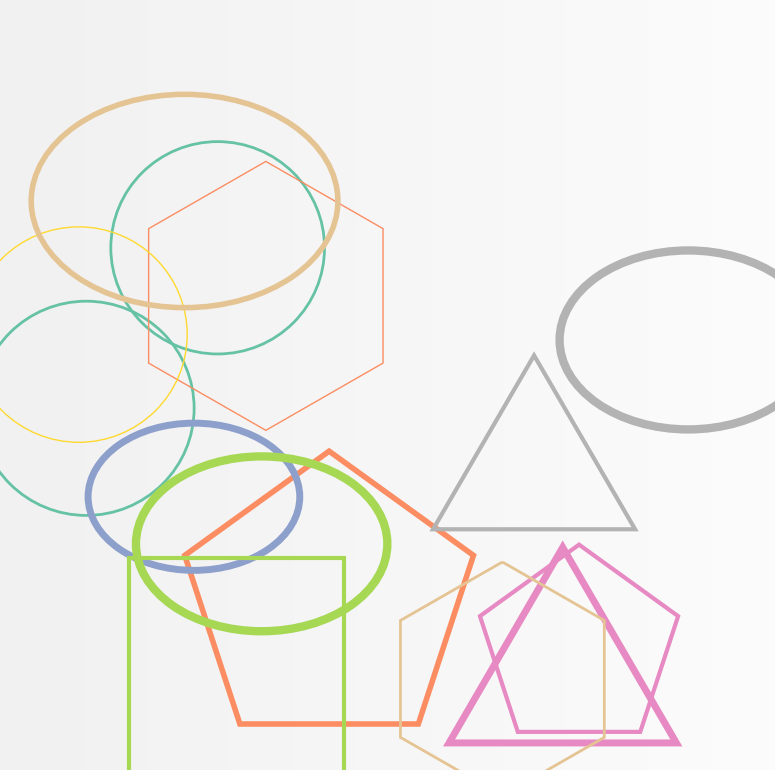[{"shape": "circle", "thickness": 1, "radius": 0.7, "center": [0.111, 0.47]}, {"shape": "circle", "thickness": 1, "radius": 0.69, "center": [0.281, 0.678]}, {"shape": "hexagon", "thickness": 0.5, "radius": 0.87, "center": [0.343, 0.616]}, {"shape": "pentagon", "thickness": 2, "radius": 0.98, "center": [0.425, 0.218]}, {"shape": "oval", "thickness": 2.5, "radius": 0.68, "center": [0.25, 0.355]}, {"shape": "triangle", "thickness": 2.5, "radius": 0.85, "center": [0.726, 0.12]}, {"shape": "pentagon", "thickness": 1.5, "radius": 0.67, "center": [0.747, 0.158]}, {"shape": "oval", "thickness": 3, "radius": 0.81, "center": [0.338, 0.294]}, {"shape": "square", "thickness": 1.5, "radius": 0.7, "center": [0.305, 0.136]}, {"shape": "circle", "thickness": 0.5, "radius": 0.7, "center": [0.102, 0.565]}, {"shape": "hexagon", "thickness": 1, "radius": 0.76, "center": [0.648, 0.118]}, {"shape": "oval", "thickness": 2, "radius": 0.99, "center": [0.238, 0.739]}, {"shape": "triangle", "thickness": 1.5, "radius": 0.75, "center": [0.689, 0.388]}, {"shape": "oval", "thickness": 3, "radius": 0.83, "center": [0.888, 0.559]}]